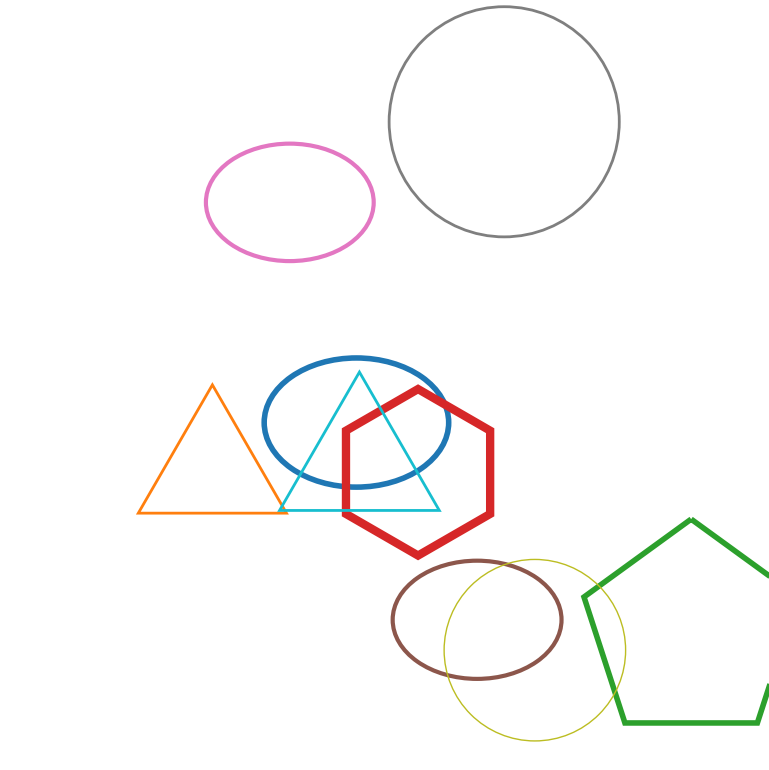[{"shape": "oval", "thickness": 2, "radius": 0.6, "center": [0.463, 0.451]}, {"shape": "triangle", "thickness": 1, "radius": 0.56, "center": [0.276, 0.389]}, {"shape": "pentagon", "thickness": 2, "radius": 0.73, "center": [0.898, 0.179]}, {"shape": "hexagon", "thickness": 3, "radius": 0.54, "center": [0.543, 0.387]}, {"shape": "oval", "thickness": 1.5, "radius": 0.55, "center": [0.62, 0.195]}, {"shape": "oval", "thickness": 1.5, "radius": 0.54, "center": [0.376, 0.737]}, {"shape": "circle", "thickness": 1, "radius": 0.75, "center": [0.655, 0.842]}, {"shape": "circle", "thickness": 0.5, "radius": 0.59, "center": [0.695, 0.156]}, {"shape": "triangle", "thickness": 1, "radius": 0.6, "center": [0.467, 0.397]}]